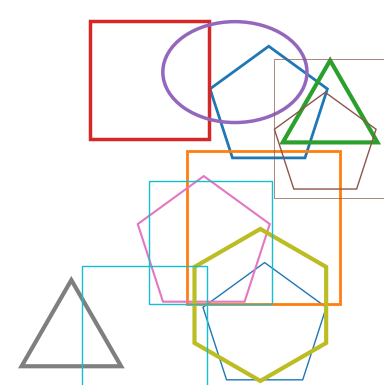[{"shape": "pentagon", "thickness": 2, "radius": 0.8, "center": [0.698, 0.72]}, {"shape": "pentagon", "thickness": 1, "radius": 0.84, "center": [0.687, 0.15]}, {"shape": "square", "thickness": 2, "radius": 0.99, "center": [0.684, 0.409]}, {"shape": "triangle", "thickness": 3, "radius": 0.71, "center": [0.857, 0.701]}, {"shape": "square", "thickness": 2.5, "radius": 0.77, "center": [0.388, 0.792]}, {"shape": "oval", "thickness": 2.5, "radius": 0.94, "center": [0.61, 0.813]}, {"shape": "pentagon", "thickness": 1, "radius": 0.69, "center": [0.845, 0.621]}, {"shape": "square", "thickness": 0.5, "radius": 0.9, "center": [0.891, 0.666]}, {"shape": "pentagon", "thickness": 1.5, "radius": 0.9, "center": [0.529, 0.362]}, {"shape": "triangle", "thickness": 3, "radius": 0.75, "center": [0.185, 0.123]}, {"shape": "hexagon", "thickness": 3, "radius": 0.99, "center": [0.676, 0.208]}, {"shape": "square", "thickness": 1, "radius": 0.82, "center": [0.375, 0.145]}, {"shape": "square", "thickness": 1, "radius": 0.8, "center": [0.547, 0.37]}]